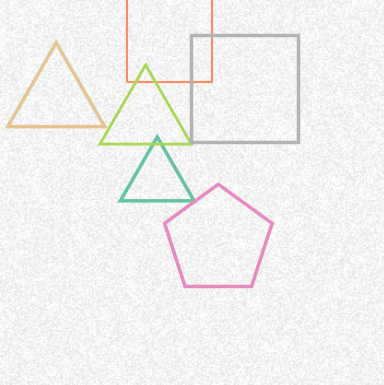[{"shape": "triangle", "thickness": 2.5, "radius": 0.55, "center": [0.408, 0.534]}, {"shape": "square", "thickness": 1.5, "radius": 0.55, "center": [0.441, 0.897]}, {"shape": "pentagon", "thickness": 2.5, "radius": 0.73, "center": [0.567, 0.375]}, {"shape": "triangle", "thickness": 2, "radius": 0.69, "center": [0.378, 0.694]}, {"shape": "triangle", "thickness": 2.5, "radius": 0.73, "center": [0.146, 0.744]}, {"shape": "square", "thickness": 2.5, "radius": 0.7, "center": [0.635, 0.77]}]